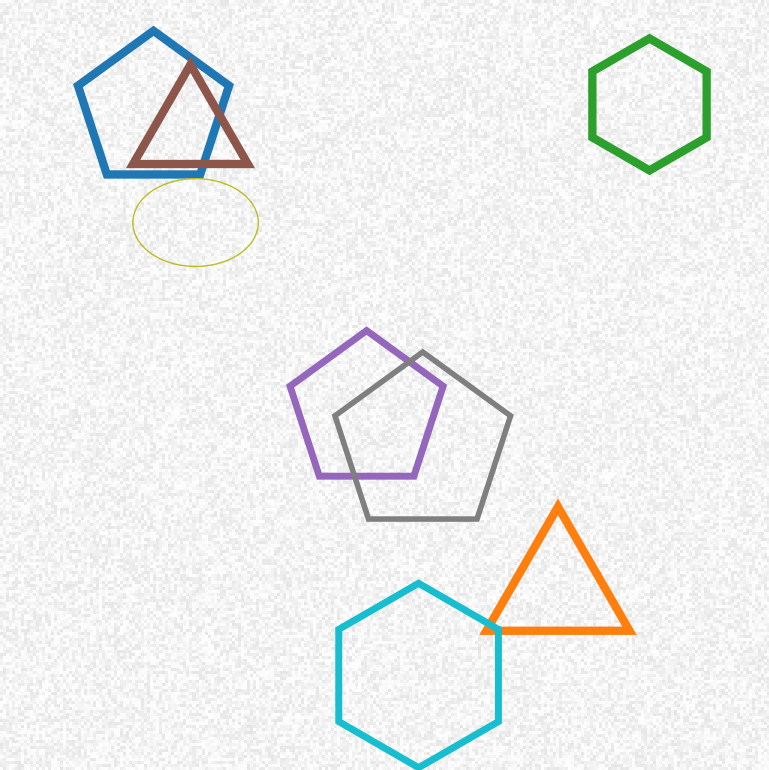[{"shape": "pentagon", "thickness": 3, "radius": 0.52, "center": [0.199, 0.857]}, {"shape": "triangle", "thickness": 3, "radius": 0.54, "center": [0.725, 0.235]}, {"shape": "hexagon", "thickness": 3, "radius": 0.43, "center": [0.844, 0.864]}, {"shape": "pentagon", "thickness": 2.5, "radius": 0.52, "center": [0.476, 0.466]}, {"shape": "triangle", "thickness": 3, "radius": 0.43, "center": [0.247, 0.83]}, {"shape": "pentagon", "thickness": 2, "radius": 0.6, "center": [0.549, 0.423]}, {"shape": "oval", "thickness": 0.5, "radius": 0.41, "center": [0.254, 0.711]}, {"shape": "hexagon", "thickness": 2.5, "radius": 0.6, "center": [0.544, 0.123]}]